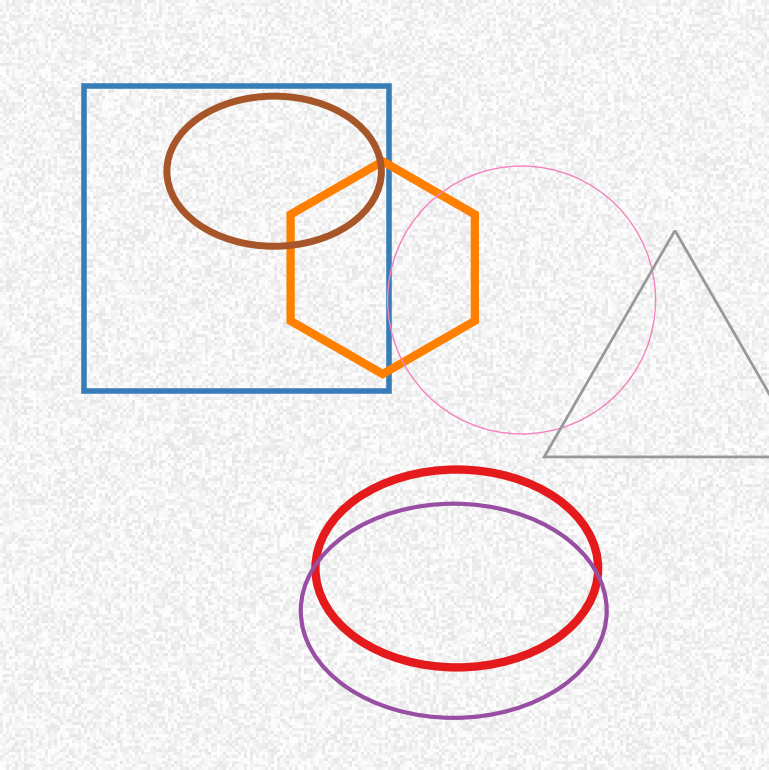[{"shape": "oval", "thickness": 3, "radius": 0.92, "center": [0.593, 0.262]}, {"shape": "square", "thickness": 2, "radius": 0.99, "center": [0.307, 0.69]}, {"shape": "oval", "thickness": 1.5, "radius": 0.99, "center": [0.589, 0.207]}, {"shape": "hexagon", "thickness": 3, "radius": 0.69, "center": [0.497, 0.652]}, {"shape": "oval", "thickness": 2.5, "radius": 0.7, "center": [0.356, 0.778]}, {"shape": "circle", "thickness": 0.5, "radius": 0.87, "center": [0.677, 0.61]}, {"shape": "triangle", "thickness": 1, "radius": 0.98, "center": [0.877, 0.505]}]